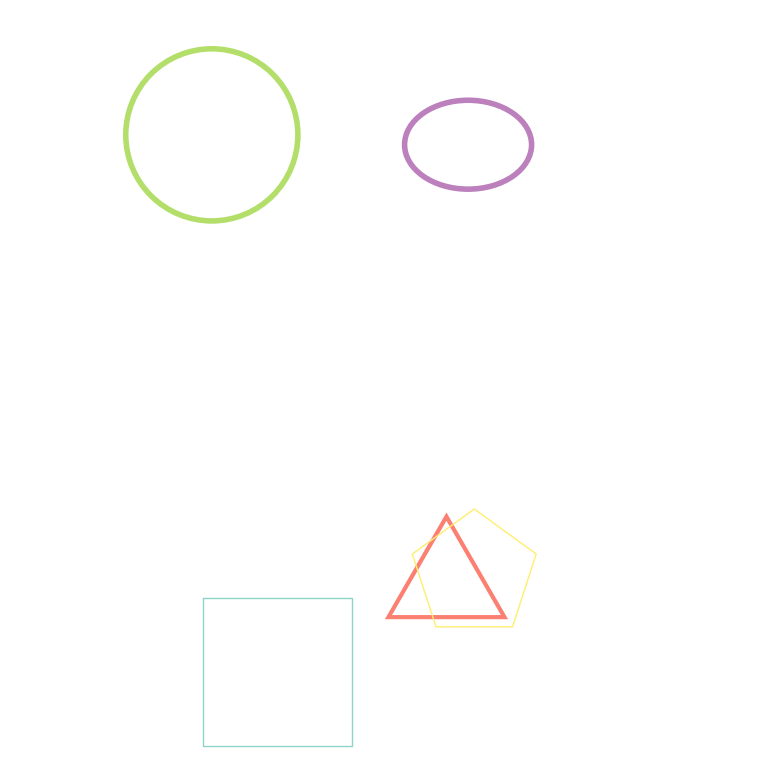[{"shape": "square", "thickness": 0.5, "radius": 0.48, "center": [0.36, 0.127]}, {"shape": "triangle", "thickness": 1.5, "radius": 0.44, "center": [0.58, 0.242]}, {"shape": "circle", "thickness": 2, "radius": 0.56, "center": [0.275, 0.825]}, {"shape": "oval", "thickness": 2, "radius": 0.41, "center": [0.608, 0.812]}, {"shape": "pentagon", "thickness": 0.5, "radius": 0.42, "center": [0.616, 0.254]}]